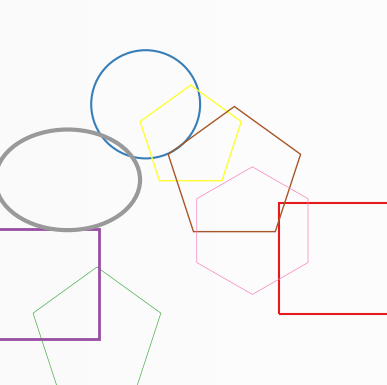[{"shape": "square", "thickness": 1.5, "radius": 0.72, "center": [0.862, 0.328]}, {"shape": "circle", "thickness": 1.5, "radius": 0.7, "center": [0.376, 0.729]}, {"shape": "pentagon", "thickness": 0.5, "radius": 0.87, "center": [0.25, 0.133]}, {"shape": "square", "thickness": 2, "radius": 0.71, "center": [0.111, 0.263]}, {"shape": "pentagon", "thickness": 1, "radius": 0.69, "center": [0.492, 0.642]}, {"shape": "pentagon", "thickness": 1, "radius": 0.9, "center": [0.605, 0.544]}, {"shape": "hexagon", "thickness": 0.5, "radius": 0.83, "center": [0.651, 0.401]}, {"shape": "oval", "thickness": 3, "radius": 0.93, "center": [0.175, 0.533]}]